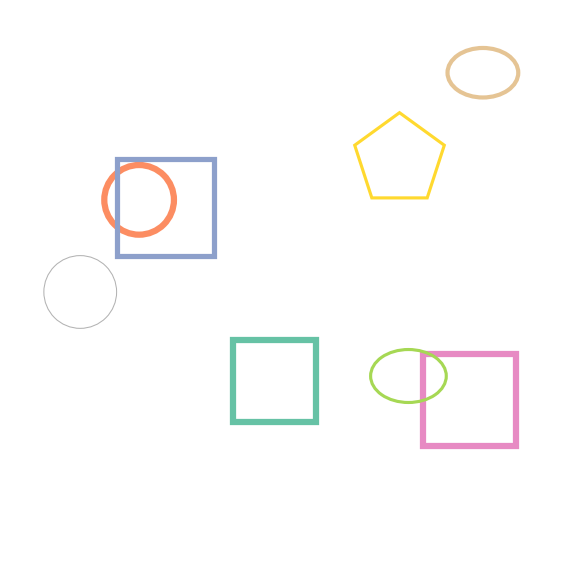[{"shape": "square", "thickness": 3, "radius": 0.36, "center": [0.475, 0.339]}, {"shape": "circle", "thickness": 3, "radius": 0.3, "center": [0.241, 0.653]}, {"shape": "square", "thickness": 2.5, "radius": 0.42, "center": [0.286, 0.64]}, {"shape": "square", "thickness": 3, "radius": 0.4, "center": [0.812, 0.306]}, {"shape": "oval", "thickness": 1.5, "radius": 0.33, "center": [0.707, 0.348]}, {"shape": "pentagon", "thickness": 1.5, "radius": 0.41, "center": [0.692, 0.722]}, {"shape": "oval", "thickness": 2, "radius": 0.31, "center": [0.836, 0.873]}, {"shape": "circle", "thickness": 0.5, "radius": 0.31, "center": [0.139, 0.494]}]